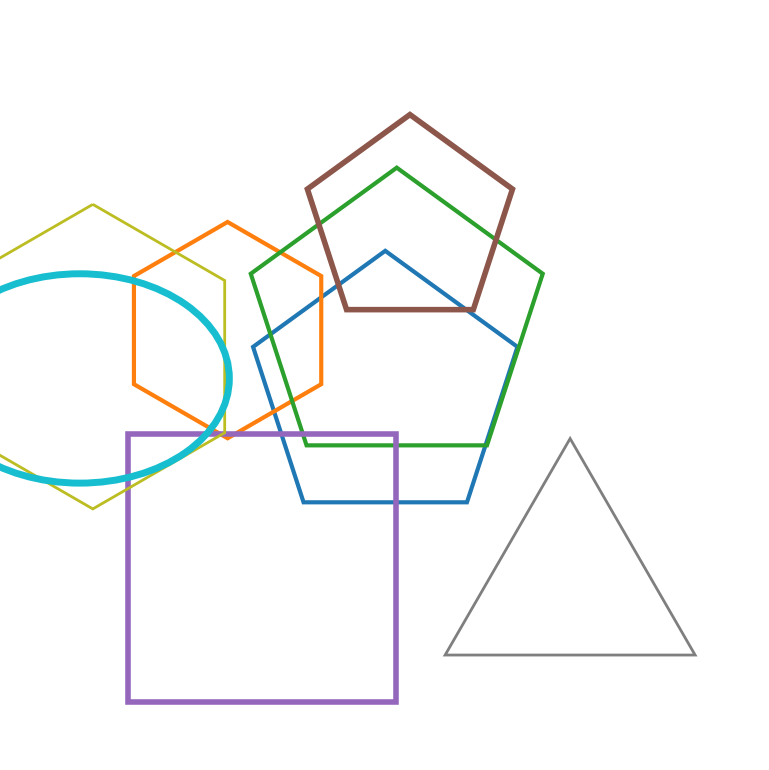[{"shape": "pentagon", "thickness": 1.5, "radius": 0.9, "center": [0.5, 0.494]}, {"shape": "hexagon", "thickness": 1.5, "radius": 0.7, "center": [0.296, 0.571]}, {"shape": "pentagon", "thickness": 1.5, "radius": 1.0, "center": [0.515, 0.583]}, {"shape": "square", "thickness": 2, "radius": 0.87, "center": [0.34, 0.262]}, {"shape": "pentagon", "thickness": 2, "radius": 0.7, "center": [0.532, 0.711]}, {"shape": "triangle", "thickness": 1, "radius": 0.94, "center": [0.74, 0.243]}, {"shape": "hexagon", "thickness": 1, "radius": 0.99, "center": [0.121, 0.537]}, {"shape": "oval", "thickness": 2.5, "radius": 0.97, "center": [0.104, 0.509]}]